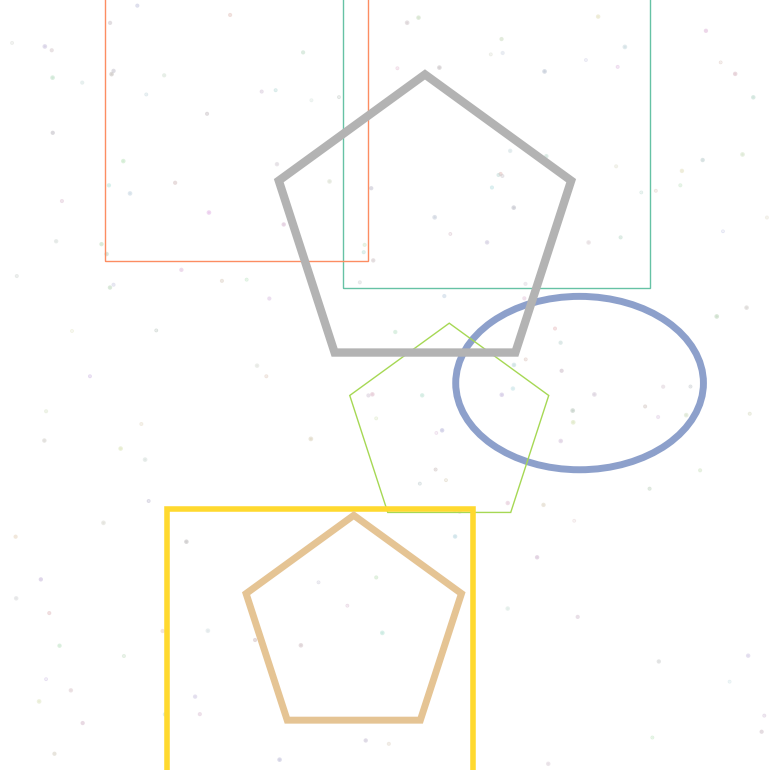[{"shape": "square", "thickness": 0.5, "radius": 0.99, "center": [0.645, 0.824]}, {"shape": "square", "thickness": 0.5, "radius": 0.86, "center": [0.307, 0.832]}, {"shape": "oval", "thickness": 2.5, "radius": 0.8, "center": [0.753, 0.503]}, {"shape": "pentagon", "thickness": 0.5, "radius": 0.68, "center": [0.583, 0.444]}, {"shape": "square", "thickness": 2, "radius": 0.99, "center": [0.415, 0.14]}, {"shape": "pentagon", "thickness": 2.5, "radius": 0.74, "center": [0.459, 0.184]}, {"shape": "pentagon", "thickness": 3, "radius": 1.0, "center": [0.552, 0.704]}]